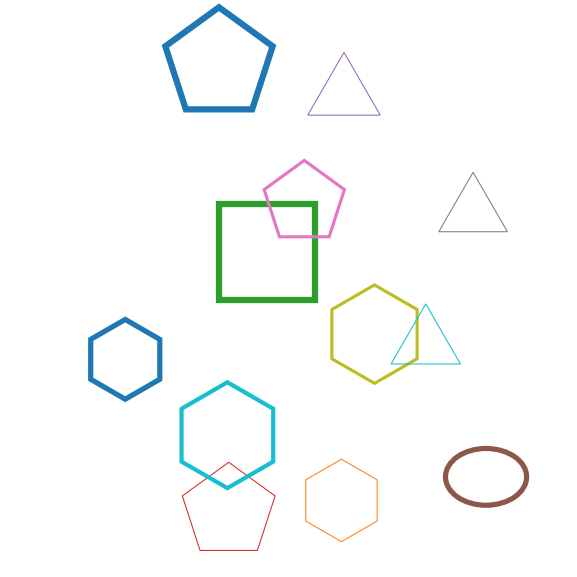[{"shape": "pentagon", "thickness": 3, "radius": 0.49, "center": [0.379, 0.889]}, {"shape": "hexagon", "thickness": 2.5, "radius": 0.35, "center": [0.217, 0.377]}, {"shape": "hexagon", "thickness": 0.5, "radius": 0.36, "center": [0.591, 0.133]}, {"shape": "square", "thickness": 3, "radius": 0.41, "center": [0.462, 0.562]}, {"shape": "pentagon", "thickness": 0.5, "radius": 0.42, "center": [0.396, 0.114]}, {"shape": "triangle", "thickness": 0.5, "radius": 0.36, "center": [0.596, 0.836]}, {"shape": "oval", "thickness": 2.5, "radius": 0.35, "center": [0.842, 0.173]}, {"shape": "pentagon", "thickness": 1.5, "radius": 0.37, "center": [0.527, 0.648]}, {"shape": "triangle", "thickness": 0.5, "radius": 0.34, "center": [0.819, 0.632]}, {"shape": "hexagon", "thickness": 1.5, "radius": 0.43, "center": [0.648, 0.421]}, {"shape": "triangle", "thickness": 0.5, "radius": 0.35, "center": [0.737, 0.404]}, {"shape": "hexagon", "thickness": 2, "radius": 0.46, "center": [0.394, 0.246]}]